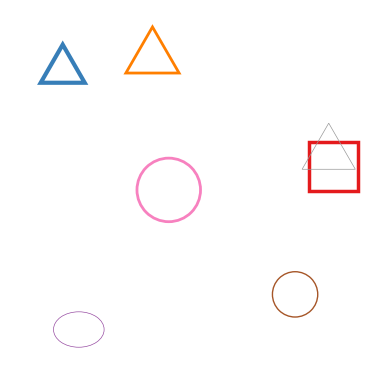[{"shape": "square", "thickness": 2.5, "radius": 0.32, "center": [0.866, 0.568]}, {"shape": "triangle", "thickness": 3, "radius": 0.33, "center": [0.163, 0.818]}, {"shape": "oval", "thickness": 0.5, "radius": 0.33, "center": [0.205, 0.144]}, {"shape": "triangle", "thickness": 2, "radius": 0.4, "center": [0.396, 0.85]}, {"shape": "circle", "thickness": 1, "radius": 0.29, "center": [0.766, 0.235]}, {"shape": "circle", "thickness": 2, "radius": 0.41, "center": [0.438, 0.507]}, {"shape": "triangle", "thickness": 0.5, "radius": 0.4, "center": [0.854, 0.6]}]